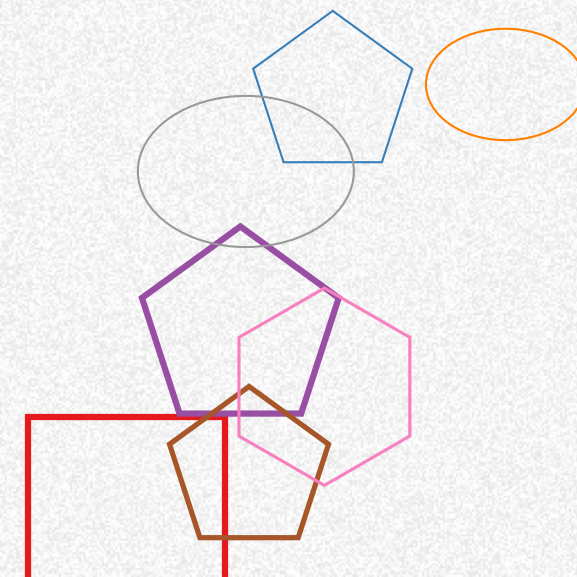[{"shape": "square", "thickness": 3, "radius": 0.85, "center": [0.219, 0.107]}, {"shape": "pentagon", "thickness": 1, "radius": 0.72, "center": [0.576, 0.835]}, {"shape": "pentagon", "thickness": 3, "radius": 0.9, "center": [0.416, 0.428]}, {"shape": "oval", "thickness": 1, "radius": 0.69, "center": [0.875, 0.853]}, {"shape": "pentagon", "thickness": 2.5, "radius": 0.72, "center": [0.431, 0.185]}, {"shape": "hexagon", "thickness": 1.5, "radius": 0.85, "center": [0.562, 0.329]}, {"shape": "oval", "thickness": 1, "radius": 0.94, "center": [0.426, 0.702]}]